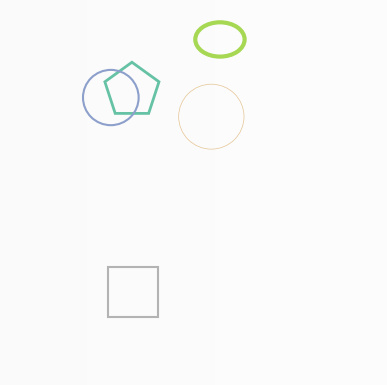[{"shape": "pentagon", "thickness": 2, "radius": 0.37, "center": [0.34, 0.765]}, {"shape": "circle", "thickness": 1.5, "radius": 0.36, "center": [0.286, 0.747]}, {"shape": "oval", "thickness": 3, "radius": 0.32, "center": [0.568, 0.898]}, {"shape": "circle", "thickness": 0.5, "radius": 0.42, "center": [0.545, 0.697]}, {"shape": "square", "thickness": 1.5, "radius": 0.32, "center": [0.343, 0.242]}]